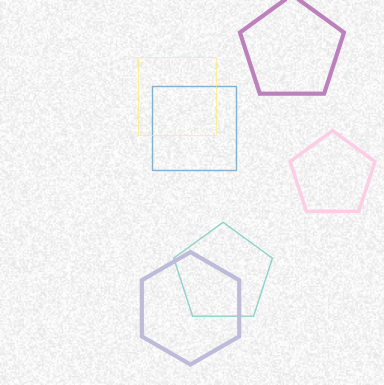[{"shape": "pentagon", "thickness": 1, "radius": 0.67, "center": [0.579, 0.288]}, {"shape": "hexagon", "thickness": 3, "radius": 0.73, "center": [0.495, 0.199]}, {"shape": "square", "thickness": 1, "radius": 0.55, "center": [0.504, 0.669]}, {"shape": "pentagon", "thickness": 2.5, "radius": 0.58, "center": [0.864, 0.545]}, {"shape": "pentagon", "thickness": 3, "radius": 0.71, "center": [0.758, 0.872]}, {"shape": "square", "thickness": 0.5, "radius": 0.51, "center": [0.459, 0.75]}]